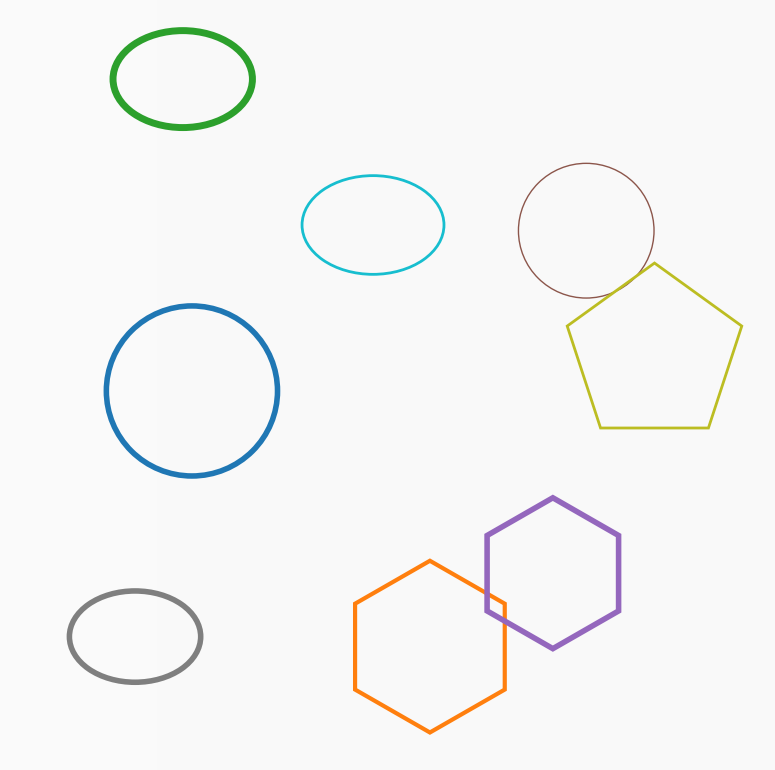[{"shape": "circle", "thickness": 2, "radius": 0.55, "center": [0.248, 0.492]}, {"shape": "hexagon", "thickness": 1.5, "radius": 0.56, "center": [0.555, 0.16]}, {"shape": "oval", "thickness": 2.5, "radius": 0.45, "center": [0.236, 0.897]}, {"shape": "hexagon", "thickness": 2, "radius": 0.49, "center": [0.713, 0.256]}, {"shape": "circle", "thickness": 0.5, "radius": 0.44, "center": [0.756, 0.7]}, {"shape": "oval", "thickness": 2, "radius": 0.42, "center": [0.174, 0.173]}, {"shape": "pentagon", "thickness": 1, "radius": 0.59, "center": [0.845, 0.54]}, {"shape": "oval", "thickness": 1, "radius": 0.46, "center": [0.481, 0.708]}]